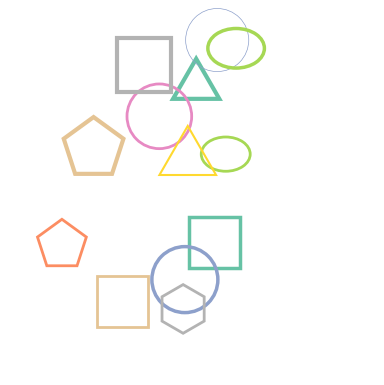[{"shape": "triangle", "thickness": 3, "radius": 0.35, "center": [0.51, 0.778]}, {"shape": "square", "thickness": 2.5, "radius": 0.33, "center": [0.558, 0.371]}, {"shape": "pentagon", "thickness": 2, "radius": 0.33, "center": [0.161, 0.364]}, {"shape": "circle", "thickness": 0.5, "radius": 0.41, "center": [0.564, 0.896]}, {"shape": "circle", "thickness": 2.5, "radius": 0.43, "center": [0.48, 0.274]}, {"shape": "circle", "thickness": 2, "radius": 0.42, "center": [0.414, 0.698]}, {"shape": "oval", "thickness": 2, "radius": 0.32, "center": [0.586, 0.6]}, {"shape": "oval", "thickness": 2.5, "radius": 0.37, "center": [0.613, 0.875]}, {"shape": "triangle", "thickness": 1.5, "radius": 0.42, "center": [0.488, 0.588]}, {"shape": "square", "thickness": 2, "radius": 0.33, "center": [0.318, 0.217]}, {"shape": "pentagon", "thickness": 3, "radius": 0.41, "center": [0.243, 0.614]}, {"shape": "hexagon", "thickness": 2, "radius": 0.32, "center": [0.476, 0.198]}, {"shape": "square", "thickness": 3, "radius": 0.35, "center": [0.374, 0.832]}]